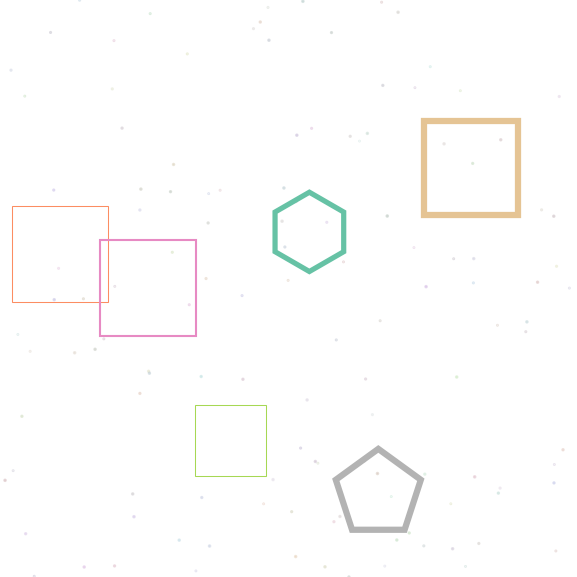[{"shape": "hexagon", "thickness": 2.5, "radius": 0.34, "center": [0.536, 0.598]}, {"shape": "square", "thickness": 0.5, "radius": 0.41, "center": [0.104, 0.56]}, {"shape": "square", "thickness": 1, "radius": 0.41, "center": [0.256, 0.501]}, {"shape": "square", "thickness": 0.5, "radius": 0.31, "center": [0.399, 0.236]}, {"shape": "square", "thickness": 3, "radius": 0.41, "center": [0.816, 0.708]}, {"shape": "pentagon", "thickness": 3, "radius": 0.39, "center": [0.655, 0.144]}]